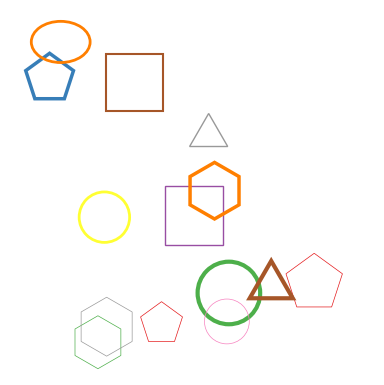[{"shape": "pentagon", "thickness": 0.5, "radius": 0.29, "center": [0.42, 0.159]}, {"shape": "pentagon", "thickness": 0.5, "radius": 0.39, "center": [0.816, 0.265]}, {"shape": "pentagon", "thickness": 2.5, "radius": 0.33, "center": [0.129, 0.796]}, {"shape": "hexagon", "thickness": 0.5, "radius": 0.34, "center": [0.254, 0.111]}, {"shape": "circle", "thickness": 3, "radius": 0.41, "center": [0.595, 0.239]}, {"shape": "square", "thickness": 1, "radius": 0.38, "center": [0.503, 0.44]}, {"shape": "hexagon", "thickness": 2.5, "radius": 0.37, "center": [0.557, 0.505]}, {"shape": "oval", "thickness": 2, "radius": 0.38, "center": [0.158, 0.891]}, {"shape": "circle", "thickness": 2, "radius": 0.33, "center": [0.271, 0.436]}, {"shape": "square", "thickness": 1.5, "radius": 0.37, "center": [0.35, 0.786]}, {"shape": "triangle", "thickness": 3, "radius": 0.32, "center": [0.704, 0.258]}, {"shape": "circle", "thickness": 0.5, "radius": 0.29, "center": [0.589, 0.165]}, {"shape": "triangle", "thickness": 1, "radius": 0.29, "center": [0.542, 0.648]}, {"shape": "hexagon", "thickness": 0.5, "radius": 0.38, "center": [0.277, 0.151]}]